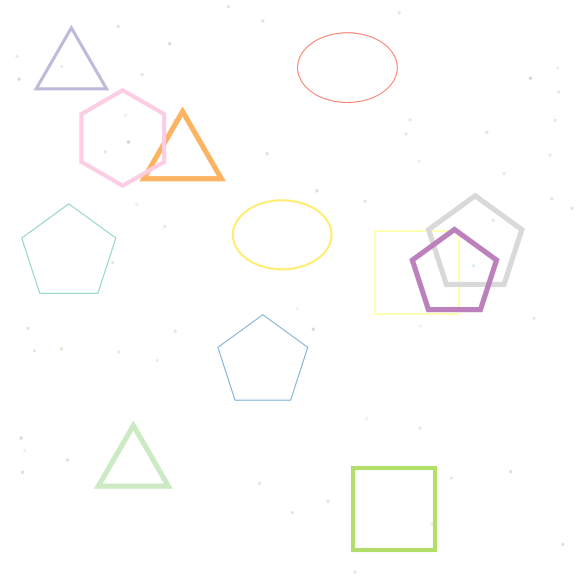[{"shape": "pentagon", "thickness": 0.5, "radius": 0.43, "center": [0.119, 0.56]}, {"shape": "square", "thickness": 1, "radius": 0.36, "center": [0.722, 0.527]}, {"shape": "triangle", "thickness": 1.5, "radius": 0.35, "center": [0.124, 0.881]}, {"shape": "oval", "thickness": 0.5, "radius": 0.43, "center": [0.602, 0.882]}, {"shape": "pentagon", "thickness": 0.5, "radius": 0.41, "center": [0.455, 0.372]}, {"shape": "triangle", "thickness": 2.5, "radius": 0.39, "center": [0.316, 0.728]}, {"shape": "square", "thickness": 2, "radius": 0.36, "center": [0.682, 0.118]}, {"shape": "hexagon", "thickness": 2, "radius": 0.41, "center": [0.213, 0.76]}, {"shape": "pentagon", "thickness": 2.5, "radius": 0.42, "center": [0.823, 0.575]}, {"shape": "pentagon", "thickness": 2.5, "radius": 0.38, "center": [0.787, 0.525]}, {"shape": "triangle", "thickness": 2.5, "radius": 0.35, "center": [0.231, 0.192]}, {"shape": "oval", "thickness": 1, "radius": 0.43, "center": [0.489, 0.593]}]